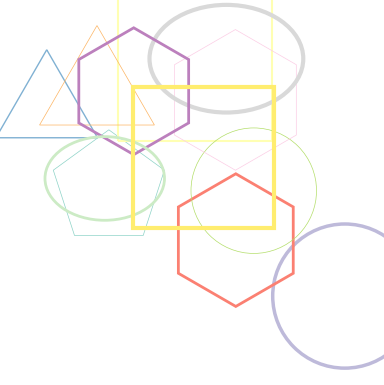[{"shape": "pentagon", "thickness": 0.5, "radius": 0.76, "center": [0.283, 0.511]}, {"shape": "square", "thickness": 1.5, "radius": 1.0, "center": [0.507, 0.834]}, {"shape": "circle", "thickness": 2.5, "radius": 0.94, "center": [0.896, 0.231]}, {"shape": "hexagon", "thickness": 2, "radius": 0.86, "center": [0.612, 0.376]}, {"shape": "triangle", "thickness": 1, "radius": 0.76, "center": [0.121, 0.718]}, {"shape": "triangle", "thickness": 0.5, "radius": 0.86, "center": [0.252, 0.761]}, {"shape": "circle", "thickness": 0.5, "radius": 0.82, "center": [0.659, 0.505]}, {"shape": "hexagon", "thickness": 0.5, "radius": 0.91, "center": [0.611, 0.741]}, {"shape": "oval", "thickness": 3, "radius": 1.0, "center": [0.588, 0.848]}, {"shape": "hexagon", "thickness": 2, "radius": 0.82, "center": [0.347, 0.763]}, {"shape": "oval", "thickness": 2, "radius": 0.78, "center": [0.272, 0.536]}, {"shape": "square", "thickness": 3, "radius": 0.91, "center": [0.529, 0.591]}]